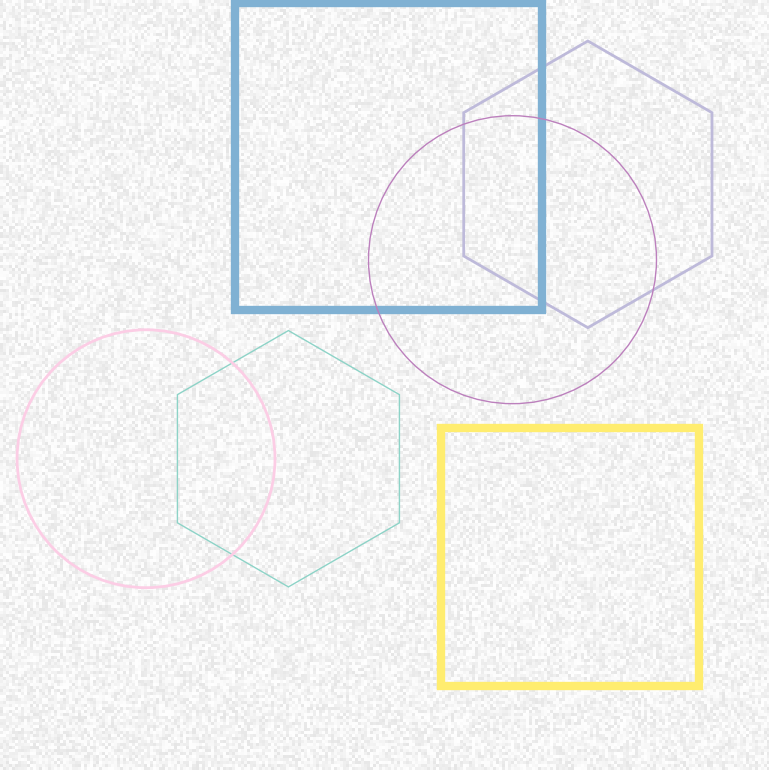[{"shape": "hexagon", "thickness": 0.5, "radius": 0.83, "center": [0.375, 0.404]}, {"shape": "hexagon", "thickness": 1, "radius": 0.93, "center": [0.763, 0.761]}, {"shape": "square", "thickness": 3, "radius": 1.0, "center": [0.505, 0.797]}, {"shape": "circle", "thickness": 1, "radius": 0.84, "center": [0.19, 0.404]}, {"shape": "circle", "thickness": 0.5, "radius": 0.93, "center": [0.666, 0.663]}, {"shape": "square", "thickness": 3, "radius": 0.84, "center": [0.74, 0.277]}]